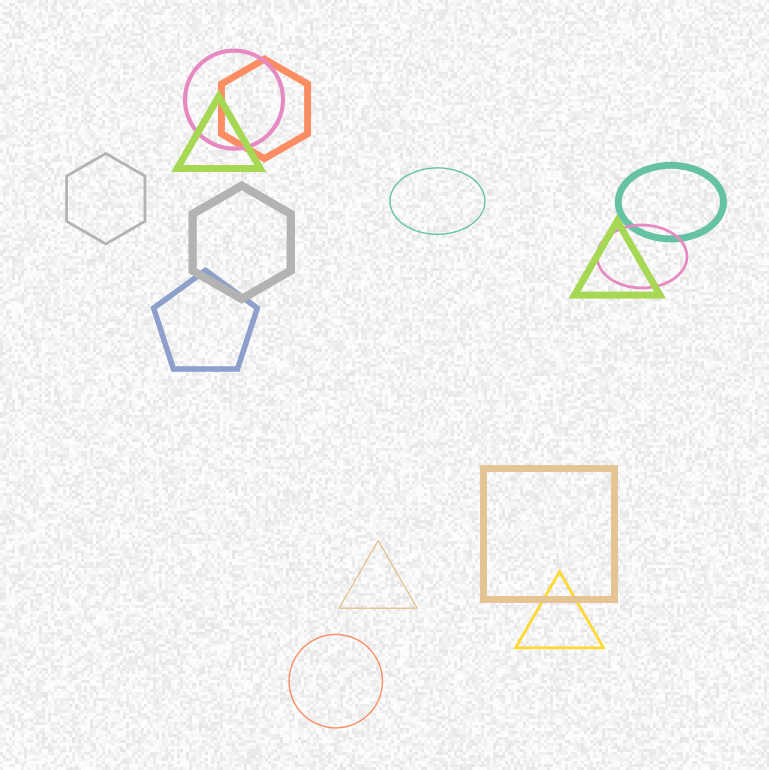[{"shape": "oval", "thickness": 0.5, "radius": 0.31, "center": [0.568, 0.739]}, {"shape": "oval", "thickness": 2.5, "radius": 0.34, "center": [0.871, 0.738]}, {"shape": "circle", "thickness": 0.5, "radius": 0.3, "center": [0.436, 0.115]}, {"shape": "hexagon", "thickness": 2.5, "radius": 0.32, "center": [0.344, 0.859]}, {"shape": "pentagon", "thickness": 2, "radius": 0.35, "center": [0.267, 0.578]}, {"shape": "circle", "thickness": 1.5, "radius": 0.32, "center": [0.304, 0.871]}, {"shape": "oval", "thickness": 1, "radius": 0.29, "center": [0.834, 0.667]}, {"shape": "triangle", "thickness": 2.5, "radius": 0.31, "center": [0.284, 0.812]}, {"shape": "triangle", "thickness": 2.5, "radius": 0.32, "center": [0.802, 0.649]}, {"shape": "triangle", "thickness": 1, "radius": 0.33, "center": [0.727, 0.192]}, {"shape": "triangle", "thickness": 0.5, "radius": 0.29, "center": [0.491, 0.239]}, {"shape": "square", "thickness": 2.5, "radius": 0.43, "center": [0.712, 0.307]}, {"shape": "hexagon", "thickness": 3, "radius": 0.37, "center": [0.314, 0.685]}, {"shape": "hexagon", "thickness": 1, "radius": 0.29, "center": [0.137, 0.742]}]